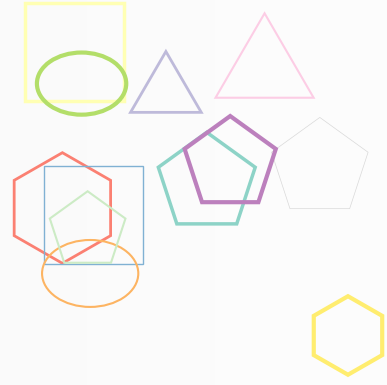[{"shape": "pentagon", "thickness": 2.5, "radius": 0.66, "center": [0.534, 0.525]}, {"shape": "square", "thickness": 2.5, "radius": 0.64, "center": [0.193, 0.865]}, {"shape": "triangle", "thickness": 2, "radius": 0.53, "center": [0.428, 0.761]}, {"shape": "hexagon", "thickness": 2, "radius": 0.72, "center": [0.161, 0.46]}, {"shape": "square", "thickness": 1, "radius": 0.64, "center": [0.24, 0.442]}, {"shape": "oval", "thickness": 1.5, "radius": 0.62, "center": [0.233, 0.29]}, {"shape": "oval", "thickness": 3, "radius": 0.58, "center": [0.211, 0.783]}, {"shape": "triangle", "thickness": 1.5, "radius": 0.73, "center": [0.683, 0.819]}, {"shape": "pentagon", "thickness": 0.5, "radius": 0.66, "center": [0.825, 0.564]}, {"shape": "pentagon", "thickness": 3, "radius": 0.62, "center": [0.594, 0.575]}, {"shape": "pentagon", "thickness": 1.5, "radius": 0.51, "center": [0.226, 0.401]}, {"shape": "hexagon", "thickness": 3, "radius": 0.51, "center": [0.898, 0.129]}]